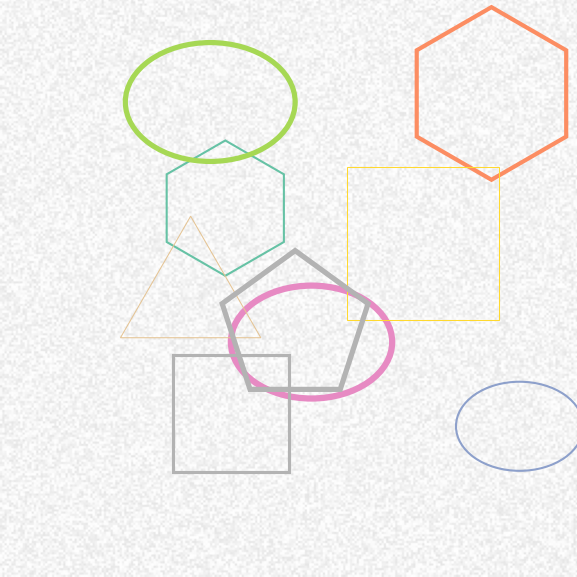[{"shape": "hexagon", "thickness": 1, "radius": 0.59, "center": [0.39, 0.639]}, {"shape": "hexagon", "thickness": 2, "radius": 0.75, "center": [0.851, 0.837]}, {"shape": "oval", "thickness": 1, "radius": 0.55, "center": [0.9, 0.261]}, {"shape": "oval", "thickness": 3, "radius": 0.7, "center": [0.539, 0.407]}, {"shape": "oval", "thickness": 2.5, "radius": 0.74, "center": [0.364, 0.822]}, {"shape": "square", "thickness": 0.5, "radius": 0.66, "center": [0.732, 0.577]}, {"shape": "triangle", "thickness": 0.5, "radius": 0.7, "center": [0.33, 0.484]}, {"shape": "pentagon", "thickness": 2.5, "radius": 0.66, "center": [0.511, 0.432]}, {"shape": "square", "thickness": 1.5, "radius": 0.51, "center": [0.4, 0.284]}]